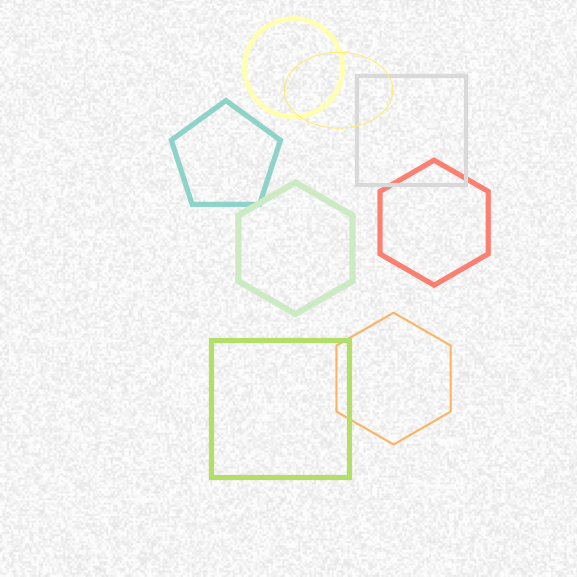[{"shape": "pentagon", "thickness": 2.5, "radius": 0.5, "center": [0.391, 0.726]}, {"shape": "circle", "thickness": 2.5, "radius": 0.42, "center": [0.508, 0.882]}, {"shape": "hexagon", "thickness": 2.5, "radius": 0.54, "center": [0.752, 0.614]}, {"shape": "hexagon", "thickness": 1, "radius": 0.57, "center": [0.682, 0.344]}, {"shape": "square", "thickness": 2.5, "radius": 0.6, "center": [0.485, 0.292]}, {"shape": "square", "thickness": 2, "radius": 0.47, "center": [0.712, 0.773]}, {"shape": "hexagon", "thickness": 3, "radius": 0.57, "center": [0.512, 0.569]}, {"shape": "oval", "thickness": 0.5, "radius": 0.47, "center": [0.586, 0.843]}]